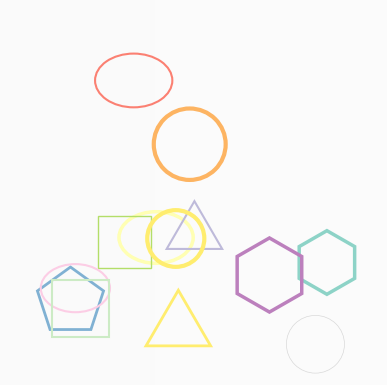[{"shape": "hexagon", "thickness": 2.5, "radius": 0.41, "center": [0.844, 0.318]}, {"shape": "oval", "thickness": 2.5, "radius": 0.48, "center": [0.403, 0.383]}, {"shape": "triangle", "thickness": 1.5, "radius": 0.41, "center": [0.502, 0.395]}, {"shape": "oval", "thickness": 1.5, "radius": 0.5, "center": [0.345, 0.791]}, {"shape": "pentagon", "thickness": 2, "radius": 0.45, "center": [0.182, 0.217]}, {"shape": "circle", "thickness": 3, "radius": 0.46, "center": [0.49, 0.625]}, {"shape": "square", "thickness": 1, "radius": 0.34, "center": [0.321, 0.371]}, {"shape": "oval", "thickness": 1.5, "radius": 0.45, "center": [0.195, 0.252]}, {"shape": "circle", "thickness": 0.5, "radius": 0.37, "center": [0.814, 0.106]}, {"shape": "hexagon", "thickness": 2.5, "radius": 0.48, "center": [0.695, 0.286]}, {"shape": "square", "thickness": 1.5, "radius": 0.37, "center": [0.208, 0.199]}, {"shape": "triangle", "thickness": 2, "radius": 0.48, "center": [0.46, 0.15]}, {"shape": "circle", "thickness": 3, "radius": 0.37, "center": [0.454, 0.381]}]